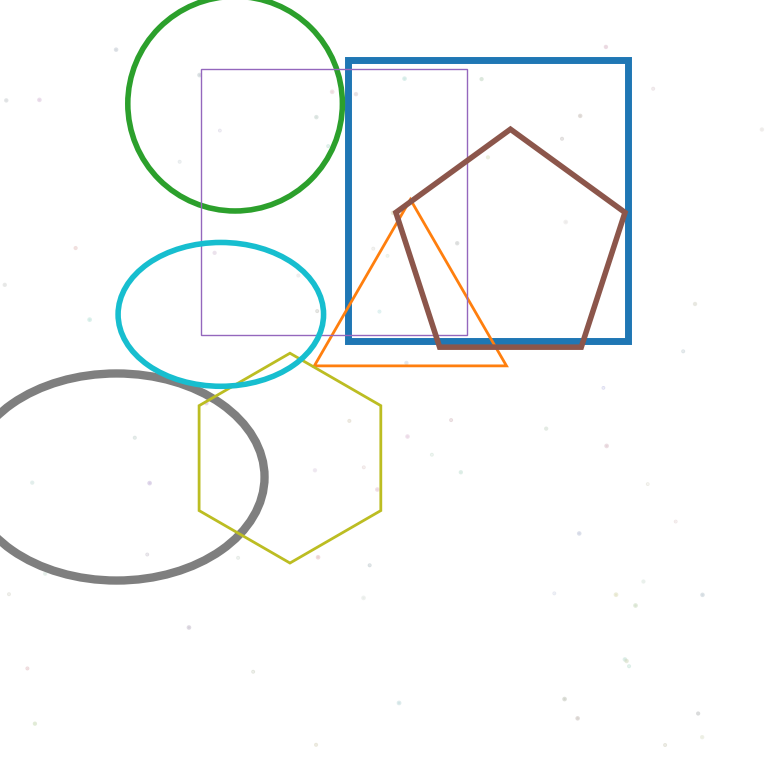[{"shape": "square", "thickness": 2.5, "radius": 0.91, "center": [0.634, 0.739]}, {"shape": "triangle", "thickness": 1, "radius": 0.72, "center": [0.533, 0.597]}, {"shape": "circle", "thickness": 2, "radius": 0.7, "center": [0.305, 0.865]}, {"shape": "square", "thickness": 0.5, "radius": 0.86, "center": [0.434, 0.737]}, {"shape": "pentagon", "thickness": 2, "radius": 0.78, "center": [0.663, 0.676]}, {"shape": "oval", "thickness": 3, "radius": 0.96, "center": [0.151, 0.381]}, {"shape": "hexagon", "thickness": 1, "radius": 0.68, "center": [0.377, 0.405]}, {"shape": "oval", "thickness": 2, "radius": 0.67, "center": [0.287, 0.592]}]